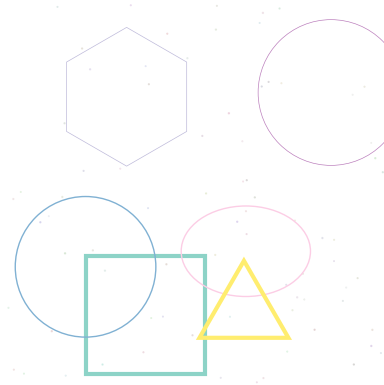[{"shape": "square", "thickness": 3, "radius": 0.77, "center": [0.378, 0.182]}, {"shape": "hexagon", "thickness": 0.5, "radius": 0.9, "center": [0.329, 0.749]}, {"shape": "circle", "thickness": 1, "radius": 0.91, "center": [0.222, 0.307]}, {"shape": "oval", "thickness": 1, "radius": 0.84, "center": [0.639, 0.347]}, {"shape": "circle", "thickness": 0.5, "radius": 0.95, "center": [0.86, 0.76]}, {"shape": "triangle", "thickness": 3, "radius": 0.67, "center": [0.634, 0.189]}]